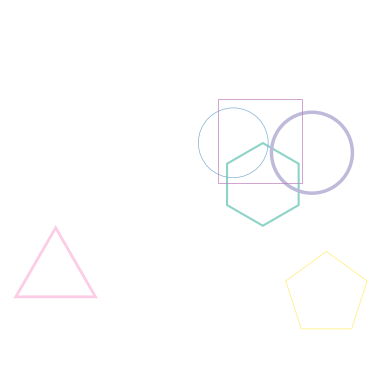[{"shape": "hexagon", "thickness": 1.5, "radius": 0.54, "center": [0.683, 0.521]}, {"shape": "circle", "thickness": 2.5, "radius": 0.53, "center": [0.81, 0.603]}, {"shape": "circle", "thickness": 0.5, "radius": 0.45, "center": [0.606, 0.629]}, {"shape": "triangle", "thickness": 2, "radius": 0.6, "center": [0.145, 0.289]}, {"shape": "square", "thickness": 0.5, "radius": 0.55, "center": [0.675, 0.634]}, {"shape": "pentagon", "thickness": 0.5, "radius": 0.56, "center": [0.848, 0.236]}]